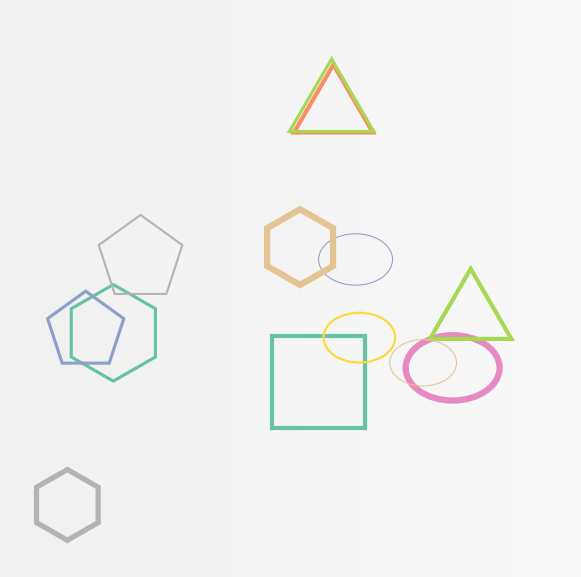[{"shape": "square", "thickness": 2, "radius": 0.4, "center": [0.548, 0.338]}, {"shape": "hexagon", "thickness": 1.5, "radius": 0.42, "center": [0.195, 0.423]}, {"shape": "triangle", "thickness": 2, "radius": 0.39, "center": [0.574, 0.809]}, {"shape": "pentagon", "thickness": 1.5, "radius": 0.34, "center": [0.147, 0.426]}, {"shape": "oval", "thickness": 0.5, "radius": 0.32, "center": [0.612, 0.55]}, {"shape": "oval", "thickness": 3, "radius": 0.4, "center": [0.779, 0.362]}, {"shape": "triangle", "thickness": 2, "radius": 0.4, "center": [0.81, 0.453]}, {"shape": "triangle", "thickness": 1.5, "radius": 0.42, "center": [0.571, 0.813]}, {"shape": "oval", "thickness": 1, "radius": 0.31, "center": [0.618, 0.415]}, {"shape": "oval", "thickness": 0.5, "radius": 0.29, "center": [0.728, 0.371]}, {"shape": "hexagon", "thickness": 3, "radius": 0.33, "center": [0.516, 0.571]}, {"shape": "pentagon", "thickness": 1, "radius": 0.38, "center": [0.242, 0.551]}, {"shape": "hexagon", "thickness": 2.5, "radius": 0.31, "center": [0.116, 0.125]}]